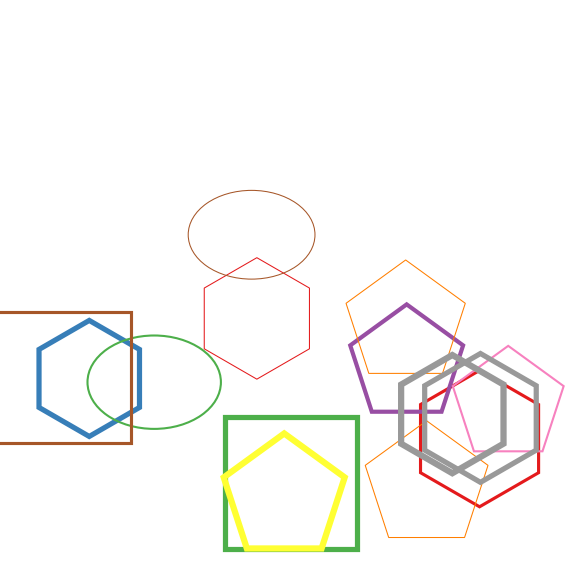[{"shape": "hexagon", "thickness": 1.5, "radius": 0.59, "center": [0.83, 0.24]}, {"shape": "hexagon", "thickness": 0.5, "radius": 0.53, "center": [0.445, 0.448]}, {"shape": "hexagon", "thickness": 2.5, "radius": 0.5, "center": [0.155, 0.344]}, {"shape": "oval", "thickness": 1, "radius": 0.58, "center": [0.267, 0.337]}, {"shape": "square", "thickness": 2.5, "radius": 0.57, "center": [0.503, 0.163]}, {"shape": "pentagon", "thickness": 2, "radius": 0.51, "center": [0.704, 0.369]}, {"shape": "pentagon", "thickness": 0.5, "radius": 0.56, "center": [0.739, 0.159]}, {"shape": "pentagon", "thickness": 0.5, "radius": 0.54, "center": [0.702, 0.44]}, {"shape": "pentagon", "thickness": 3, "radius": 0.55, "center": [0.492, 0.138]}, {"shape": "oval", "thickness": 0.5, "radius": 0.55, "center": [0.436, 0.593]}, {"shape": "square", "thickness": 1.5, "radius": 0.57, "center": [0.112, 0.346]}, {"shape": "pentagon", "thickness": 1, "radius": 0.5, "center": [0.88, 0.299]}, {"shape": "hexagon", "thickness": 3, "radius": 0.51, "center": [0.783, 0.282]}, {"shape": "hexagon", "thickness": 2.5, "radius": 0.56, "center": [0.832, 0.275]}]